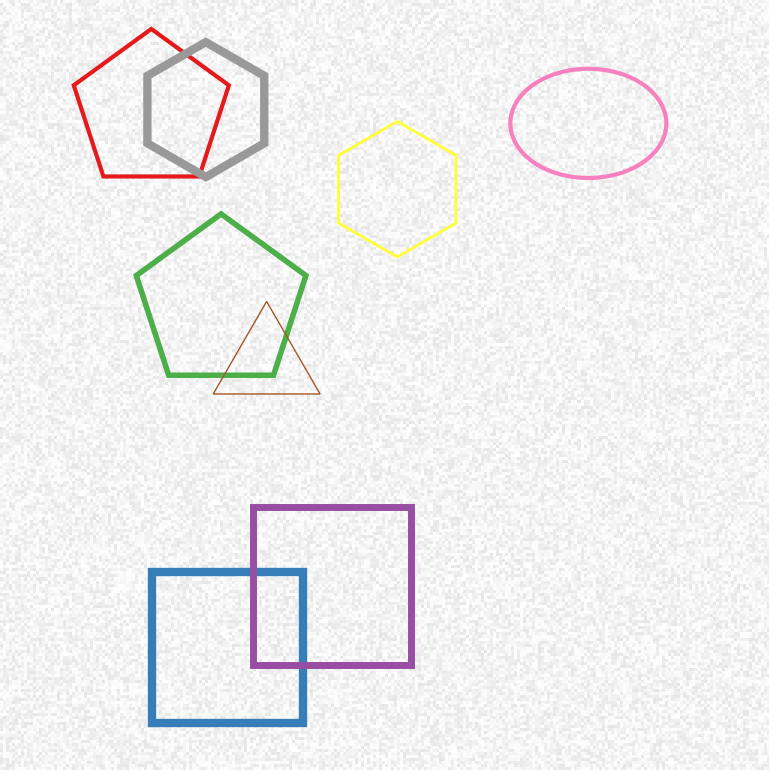[{"shape": "pentagon", "thickness": 1.5, "radius": 0.53, "center": [0.197, 0.856]}, {"shape": "square", "thickness": 3, "radius": 0.49, "center": [0.295, 0.159]}, {"shape": "pentagon", "thickness": 2, "radius": 0.58, "center": [0.287, 0.606]}, {"shape": "square", "thickness": 2.5, "radius": 0.51, "center": [0.431, 0.239]}, {"shape": "hexagon", "thickness": 1, "radius": 0.44, "center": [0.516, 0.754]}, {"shape": "triangle", "thickness": 0.5, "radius": 0.4, "center": [0.346, 0.528]}, {"shape": "oval", "thickness": 1.5, "radius": 0.51, "center": [0.764, 0.84]}, {"shape": "hexagon", "thickness": 3, "radius": 0.44, "center": [0.267, 0.858]}]